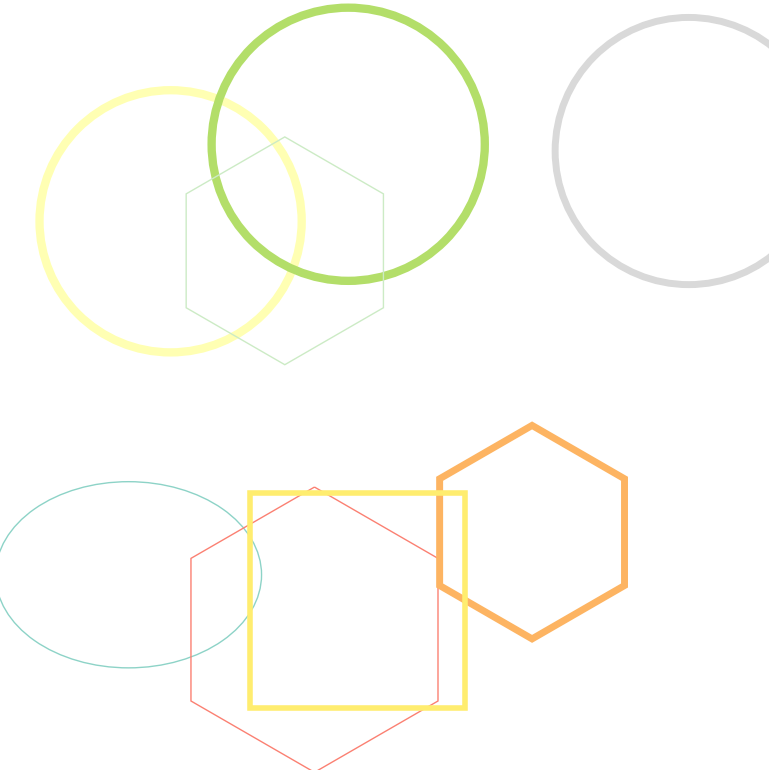[{"shape": "oval", "thickness": 0.5, "radius": 0.86, "center": [0.167, 0.254]}, {"shape": "circle", "thickness": 3, "radius": 0.85, "center": [0.222, 0.713]}, {"shape": "hexagon", "thickness": 0.5, "radius": 0.93, "center": [0.408, 0.182]}, {"shape": "hexagon", "thickness": 2.5, "radius": 0.69, "center": [0.691, 0.309]}, {"shape": "circle", "thickness": 3, "radius": 0.89, "center": [0.452, 0.813]}, {"shape": "circle", "thickness": 2.5, "radius": 0.87, "center": [0.894, 0.804]}, {"shape": "hexagon", "thickness": 0.5, "radius": 0.74, "center": [0.37, 0.674]}, {"shape": "square", "thickness": 2, "radius": 0.7, "center": [0.464, 0.22]}]